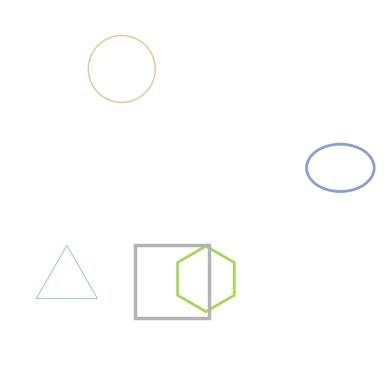[{"shape": "triangle", "thickness": 0.5, "radius": 0.46, "center": [0.174, 0.271]}, {"shape": "oval", "thickness": 2, "radius": 0.44, "center": [0.884, 0.564]}, {"shape": "hexagon", "thickness": 2, "radius": 0.43, "center": [0.535, 0.276]}, {"shape": "circle", "thickness": 1, "radius": 0.43, "center": [0.316, 0.821]}, {"shape": "square", "thickness": 2.5, "radius": 0.48, "center": [0.447, 0.269]}]